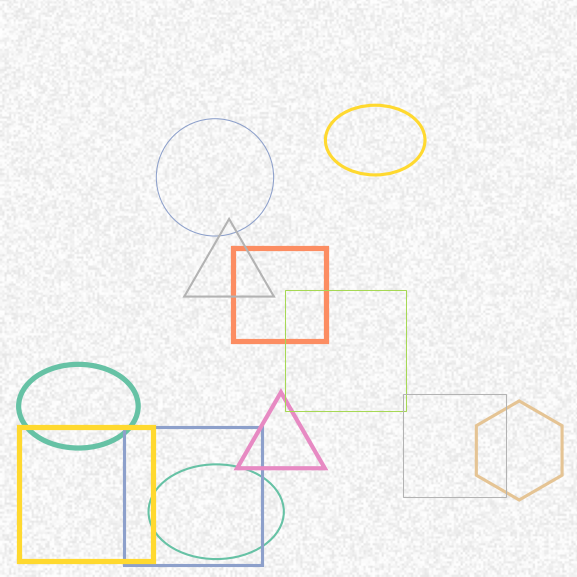[{"shape": "oval", "thickness": 1, "radius": 0.59, "center": [0.374, 0.113]}, {"shape": "oval", "thickness": 2.5, "radius": 0.52, "center": [0.136, 0.296]}, {"shape": "square", "thickness": 2.5, "radius": 0.4, "center": [0.484, 0.489]}, {"shape": "square", "thickness": 1.5, "radius": 0.6, "center": [0.334, 0.14]}, {"shape": "circle", "thickness": 0.5, "radius": 0.51, "center": [0.372, 0.692]}, {"shape": "triangle", "thickness": 2, "radius": 0.44, "center": [0.486, 0.232]}, {"shape": "square", "thickness": 0.5, "radius": 0.53, "center": [0.598, 0.393]}, {"shape": "square", "thickness": 2.5, "radius": 0.58, "center": [0.149, 0.144]}, {"shape": "oval", "thickness": 1.5, "radius": 0.43, "center": [0.65, 0.757]}, {"shape": "hexagon", "thickness": 1.5, "radius": 0.43, "center": [0.899, 0.219]}, {"shape": "triangle", "thickness": 1, "radius": 0.45, "center": [0.397, 0.53]}, {"shape": "square", "thickness": 0.5, "radius": 0.45, "center": [0.787, 0.227]}]